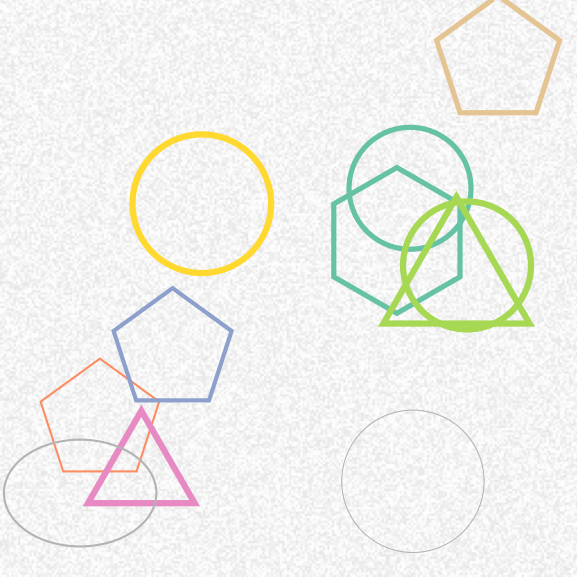[{"shape": "circle", "thickness": 2.5, "radius": 0.53, "center": [0.71, 0.673]}, {"shape": "hexagon", "thickness": 2.5, "radius": 0.63, "center": [0.687, 0.583]}, {"shape": "pentagon", "thickness": 1, "radius": 0.54, "center": [0.173, 0.27]}, {"shape": "pentagon", "thickness": 2, "radius": 0.54, "center": [0.299, 0.393]}, {"shape": "triangle", "thickness": 3, "radius": 0.53, "center": [0.245, 0.181]}, {"shape": "triangle", "thickness": 3, "radius": 0.73, "center": [0.79, 0.512]}, {"shape": "circle", "thickness": 3, "radius": 0.55, "center": [0.809, 0.539]}, {"shape": "circle", "thickness": 3, "radius": 0.6, "center": [0.349, 0.646]}, {"shape": "pentagon", "thickness": 2.5, "radius": 0.56, "center": [0.862, 0.895]}, {"shape": "circle", "thickness": 0.5, "radius": 0.62, "center": [0.715, 0.166]}, {"shape": "oval", "thickness": 1, "radius": 0.66, "center": [0.139, 0.145]}]